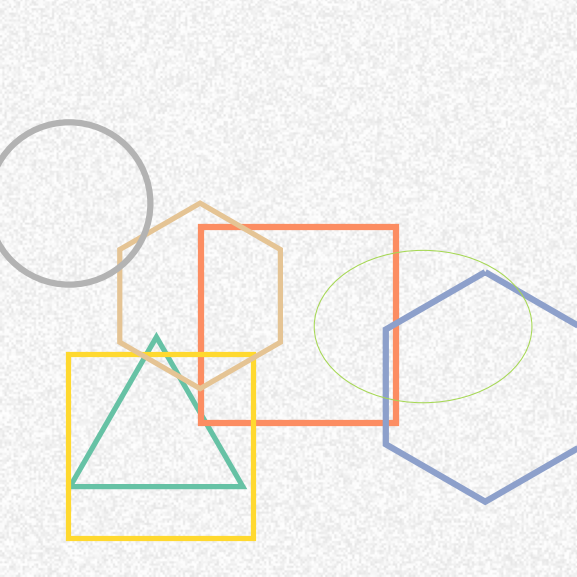[{"shape": "triangle", "thickness": 2.5, "radius": 0.86, "center": [0.271, 0.243]}, {"shape": "square", "thickness": 3, "radius": 0.85, "center": [0.517, 0.436]}, {"shape": "hexagon", "thickness": 3, "radius": 0.99, "center": [0.84, 0.329]}, {"shape": "oval", "thickness": 0.5, "radius": 0.94, "center": [0.733, 0.434]}, {"shape": "square", "thickness": 2.5, "radius": 0.8, "center": [0.278, 0.227]}, {"shape": "hexagon", "thickness": 2.5, "radius": 0.8, "center": [0.346, 0.487]}, {"shape": "circle", "thickness": 3, "radius": 0.7, "center": [0.12, 0.647]}]